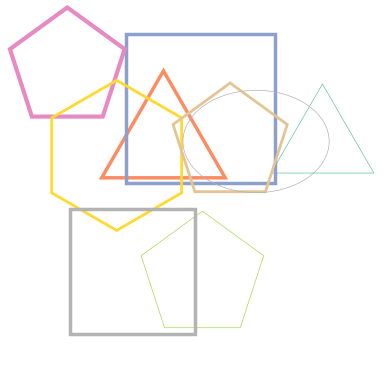[{"shape": "triangle", "thickness": 0.5, "radius": 0.77, "center": [0.838, 0.628]}, {"shape": "triangle", "thickness": 2.5, "radius": 0.93, "center": [0.425, 0.631]}, {"shape": "square", "thickness": 2.5, "radius": 0.97, "center": [0.521, 0.717]}, {"shape": "pentagon", "thickness": 3, "radius": 0.78, "center": [0.175, 0.824]}, {"shape": "pentagon", "thickness": 0.5, "radius": 0.84, "center": [0.526, 0.284]}, {"shape": "hexagon", "thickness": 2, "radius": 0.97, "center": [0.303, 0.596]}, {"shape": "pentagon", "thickness": 2, "radius": 0.78, "center": [0.598, 0.628]}, {"shape": "square", "thickness": 2.5, "radius": 0.82, "center": [0.344, 0.294]}, {"shape": "oval", "thickness": 0.5, "radius": 0.95, "center": [0.665, 0.633]}]